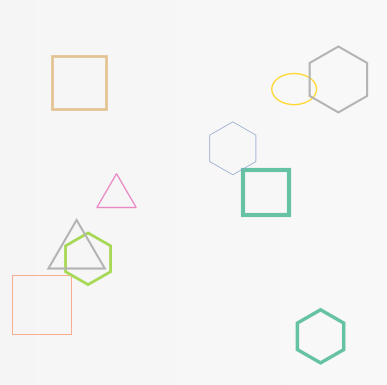[{"shape": "hexagon", "thickness": 2.5, "radius": 0.35, "center": [0.827, 0.126]}, {"shape": "square", "thickness": 3, "radius": 0.3, "center": [0.686, 0.5]}, {"shape": "square", "thickness": 0.5, "radius": 0.38, "center": [0.108, 0.209]}, {"shape": "hexagon", "thickness": 0.5, "radius": 0.34, "center": [0.601, 0.615]}, {"shape": "triangle", "thickness": 1, "radius": 0.29, "center": [0.301, 0.49]}, {"shape": "hexagon", "thickness": 2, "radius": 0.34, "center": [0.227, 0.328]}, {"shape": "oval", "thickness": 1, "radius": 0.29, "center": [0.759, 0.769]}, {"shape": "square", "thickness": 2, "radius": 0.34, "center": [0.204, 0.785]}, {"shape": "triangle", "thickness": 1.5, "radius": 0.42, "center": [0.198, 0.345]}, {"shape": "hexagon", "thickness": 1.5, "radius": 0.43, "center": [0.873, 0.794]}]